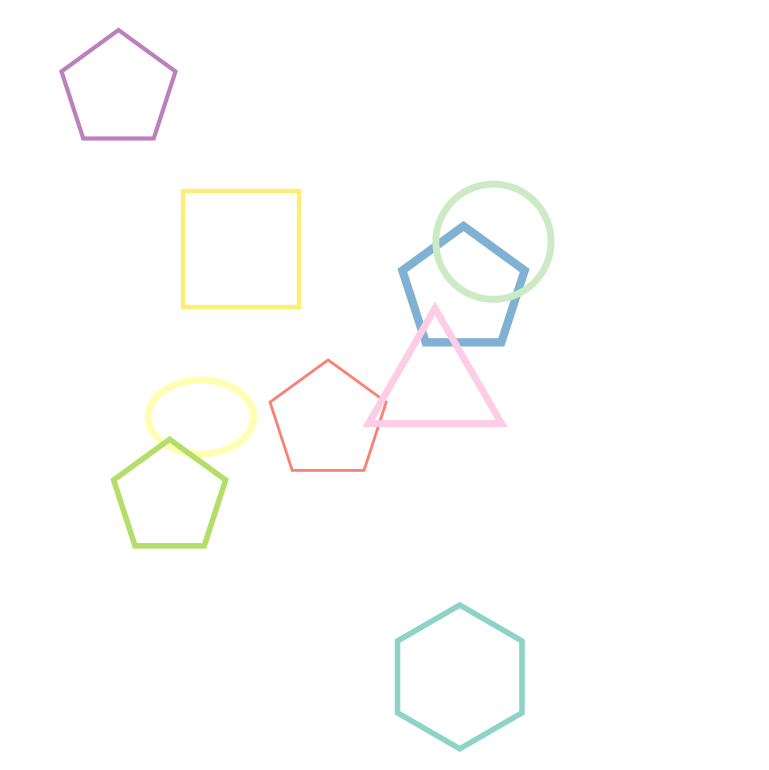[{"shape": "hexagon", "thickness": 2, "radius": 0.47, "center": [0.597, 0.121]}, {"shape": "oval", "thickness": 2.5, "radius": 0.34, "center": [0.261, 0.459]}, {"shape": "pentagon", "thickness": 1, "radius": 0.4, "center": [0.426, 0.453]}, {"shape": "pentagon", "thickness": 3, "radius": 0.42, "center": [0.602, 0.623]}, {"shape": "pentagon", "thickness": 2, "radius": 0.38, "center": [0.22, 0.353]}, {"shape": "triangle", "thickness": 2.5, "radius": 0.5, "center": [0.565, 0.5]}, {"shape": "pentagon", "thickness": 1.5, "radius": 0.39, "center": [0.154, 0.883]}, {"shape": "circle", "thickness": 2.5, "radius": 0.37, "center": [0.641, 0.686]}, {"shape": "square", "thickness": 1.5, "radius": 0.38, "center": [0.313, 0.677]}]